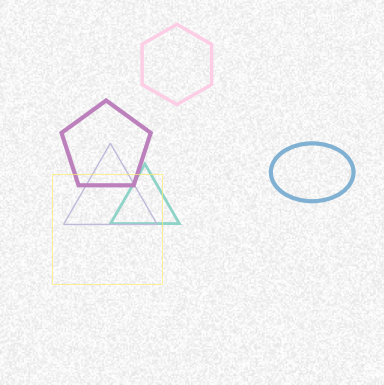[{"shape": "triangle", "thickness": 2, "radius": 0.52, "center": [0.376, 0.471]}, {"shape": "triangle", "thickness": 1, "radius": 0.7, "center": [0.287, 0.487]}, {"shape": "oval", "thickness": 3, "radius": 0.54, "center": [0.811, 0.552]}, {"shape": "hexagon", "thickness": 2.5, "radius": 0.52, "center": [0.459, 0.833]}, {"shape": "pentagon", "thickness": 3, "radius": 0.61, "center": [0.276, 0.617]}, {"shape": "square", "thickness": 0.5, "radius": 0.71, "center": [0.278, 0.405]}]